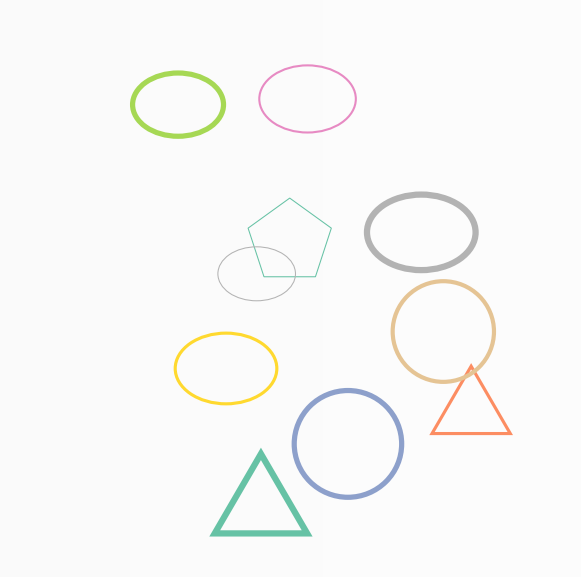[{"shape": "pentagon", "thickness": 0.5, "radius": 0.38, "center": [0.498, 0.581]}, {"shape": "triangle", "thickness": 3, "radius": 0.46, "center": [0.449, 0.121]}, {"shape": "triangle", "thickness": 1.5, "radius": 0.39, "center": [0.811, 0.287]}, {"shape": "circle", "thickness": 2.5, "radius": 0.46, "center": [0.599, 0.23]}, {"shape": "oval", "thickness": 1, "radius": 0.42, "center": [0.529, 0.828]}, {"shape": "oval", "thickness": 2.5, "radius": 0.39, "center": [0.306, 0.818]}, {"shape": "oval", "thickness": 1.5, "radius": 0.44, "center": [0.389, 0.361]}, {"shape": "circle", "thickness": 2, "radius": 0.44, "center": [0.763, 0.425]}, {"shape": "oval", "thickness": 3, "radius": 0.47, "center": [0.725, 0.597]}, {"shape": "oval", "thickness": 0.5, "radius": 0.33, "center": [0.442, 0.525]}]